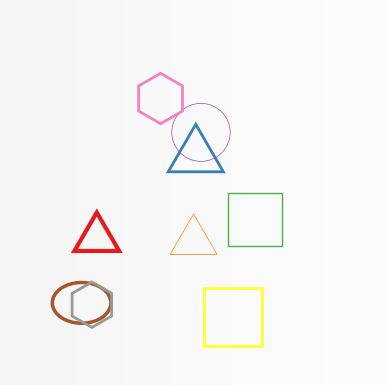[{"shape": "triangle", "thickness": 3, "radius": 0.33, "center": [0.25, 0.381]}, {"shape": "triangle", "thickness": 2, "radius": 0.41, "center": [0.505, 0.595]}, {"shape": "square", "thickness": 1, "radius": 0.35, "center": [0.659, 0.429]}, {"shape": "circle", "thickness": 0.5, "radius": 0.38, "center": [0.519, 0.656]}, {"shape": "triangle", "thickness": 0.5, "radius": 0.35, "center": [0.5, 0.374]}, {"shape": "square", "thickness": 2, "radius": 0.37, "center": [0.602, 0.177]}, {"shape": "oval", "thickness": 2.5, "radius": 0.38, "center": [0.211, 0.213]}, {"shape": "hexagon", "thickness": 2, "radius": 0.33, "center": [0.414, 0.744]}, {"shape": "hexagon", "thickness": 2, "radius": 0.29, "center": [0.237, 0.209]}]